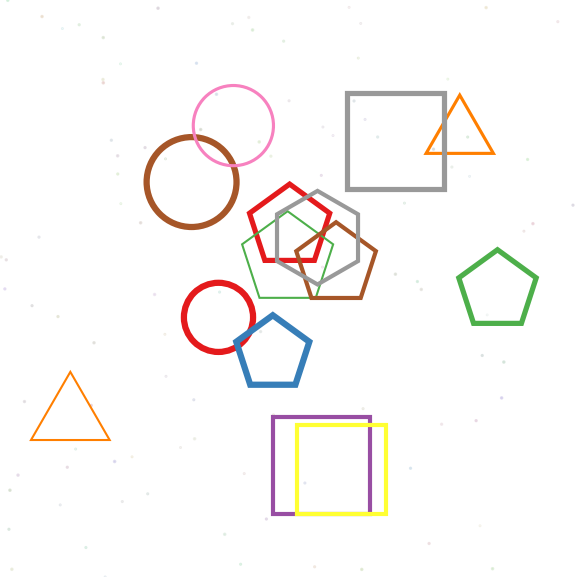[{"shape": "pentagon", "thickness": 2.5, "radius": 0.37, "center": [0.502, 0.607]}, {"shape": "circle", "thickness": 3, "radius": 0.3, "center": [0.378, 0.45]}, {"shape": "pentagon", "thickness": 3, "radius": 0.33, "center": [0.472, 0.387]}, {"shape": "pentagon", "thickness": 2.5, "radius": 0.35, "center": [0.861, 0.496]}, {"shape": "pentagon", "thickness": 1, "radius": 0.41, "center": [0.498, 0.55]}, {"shape": "square", "thickness": 2, "radius": 0.42, "center": [0.557, 0.192]}, {"shape": "triangle", "thickness": 1.5, "radius": 0.34, "center": [0.796, 0.767]}, {"shape": "triangle", "thickness": 1, "radius": 0.39, "center": [0.122, 0.277]}, {"shape": "square", "thickness": 2, "radius": 0.39, "center": [0.591, 0.186]}, {"shape": "pentagon", "thickness": 2, "radius": 0.36, "center": [0.582, 0.542]}, {"shape": "circle", "thickness": 3, "radius": 0.39, "center": [0.332, 0.684]}, {"shape": "circle", "thickness": 1.5, "radius": 0.35, "center": [0.404, 0.782]}, {"shape": "square", "thickness": 2.5, "radius": 0.42, "center": [0.685, 0.756]}, {"shape": "hexagon", "thickness": 2, "radius": 0.4, "center": [0.55, 0.588]}]